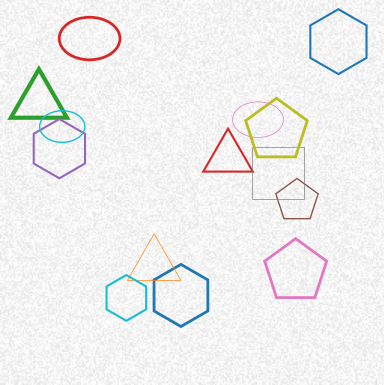[{"shape": "hexagon", "thickness": 1.5, "radius": 0.42, "center": [0.879, 0.892]}, {"shape": "hexagon", "thickness": 2, "radius": 0.4, "center": [0.47, 0.233]}, {"shape": "triangle", "thickness": 0.5, "radius": 0.4, "center": [0.4, 0.312]}, {"shape": "triangle", "thickness": 3, "radius": 0.42, "center": [0.101, 0.736]}, {"shape": "oval", "thickness": 2, "radius": 0.39, "center": [0.233, 0.9]}, {"shape": "triangle", "thickness": 1.5, "radius": 0.37, "center": [0.592, 0.591]}, {"shape": "hexagon", "thickness": 1.5, "radius": 0.38, "center": [0.154, 0.614]}, {"shape": "pentagon", "thickness": 1, "radius": 0.29, "center": [0.771, 0.479]}, {"shape": "pentagon", "thickness": 2, "radius": 0.42, "center": [0.768, 0.296]}, {"shape": "oval", "thickness": 0.5, "radius": 0.33, "center": [0.67, 0.689]}, {"shape": "square", "thickness": 0.5, "radius": 0.34, "center": [0.722, 0.55]}, {"shape": "pentagon", "thickness": 2, "radius": 0.42, "center": [0.718, 0.661]}, {"shape": "hexagon", "thickness": 1.5, "radius": 0.3, "center": [0.328, 0.226]}, {"shape": "oval", "thickness": 1, "radius": 0.29, "center": [0.162, 0.671]}]